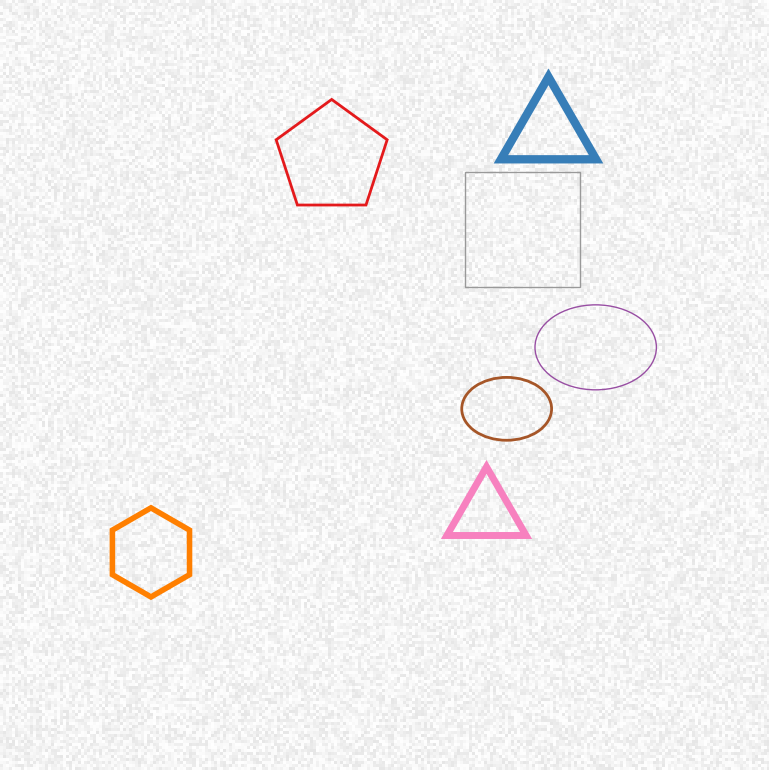[{"shape": "pentagon", "thickness": 1, "radius": 0.38, "center": [0.431, 0.795]}, {"shape": "triangle", "thickness": 3, "radius": 0.36, "center": [0.712, 0.829]}, {"shape": "oval", "thickness": 0.5, "radius": 0.39, "center": [0.774, 0.549]}, {"shape": "hexagon", "thickness": 2, "radius": 0.29, "center": [0.196, 0.283]}, {"shape": "oval", "thickness": 1, "radius": 0.29, "center": [0.658, 0.469]}, {"shape": "triangle", "thickness": 2.5, "radius": 0.3, "center": [0.632, 0.334]}, {"shape": "square", "thickness": 0.5, "radius": 0.37, "center": [0.679, 0.702]}]